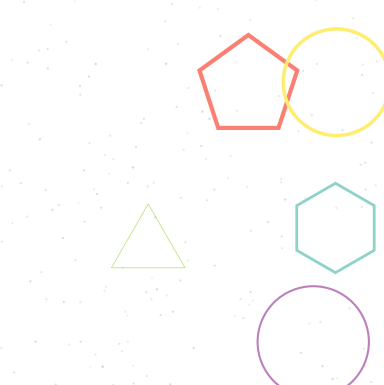[{"shape": "hexagon", "thickness": 2, "radius": 0.58, "center": [0.871, 0.408]}, {"shape": "pentagon", "thickness": 3, "radius": 0.67, "center": [0.645, 0.776]}, {"shape": "triangle", "thickness": 0.5, "radius": 0.55, "center": [0.385, 0.36]}, {"shape": "circle", "thickness": 1.5, "radius": 0.72, "center": [0.814, 0.112]}, {"shape": "circle", "thickness": 2.5, "radius": 0.69, "center": [0.874, 0.786]}]